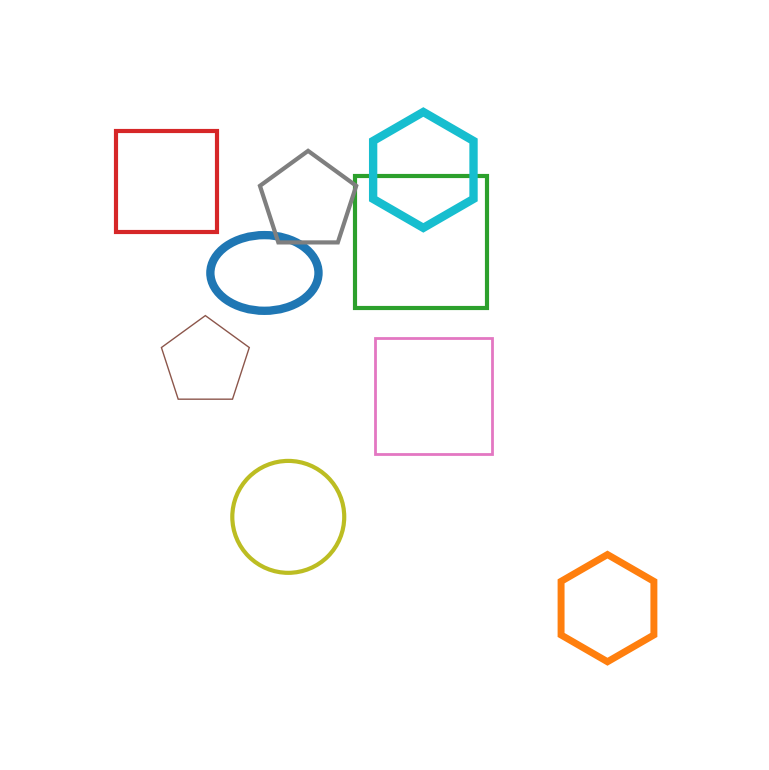[{"shape": "oval", "thickness": 3, "radius": 0.35, "center": [0.343, 0.646]}, {"shape": "hexagon", "thickness": 2.5, "radius": 0.35, "center": [0.789, 0.21]}, {"shape": "square", "thickness": 1.5, "radius": 0.43, "center": [0.547, 0.686]}, {"shape": "square", "thickness": 1.5, "radius": 0.33, "center": [0.216, 0.765]}, {"shape": "pentagon", "thickness": 0.5, "radius": 0.3, "center": [0.267, 0.53]}, {"shape": "square", "thickness": 1, "radius": 0.38, "center": [0.563, 0.486]}, {"shape": "pentagon", "thickness": 1.5, "radius": 0.33, "center": [0.4, 0.738]}, {"shape": "circle", "thickness": 1.5, "radius": 0.36, "center": [0.374, 0.329]}, {"shape": "hexagon", "thickness": 3, "radius": 0.38, "center": [0.55, 0.779]}]